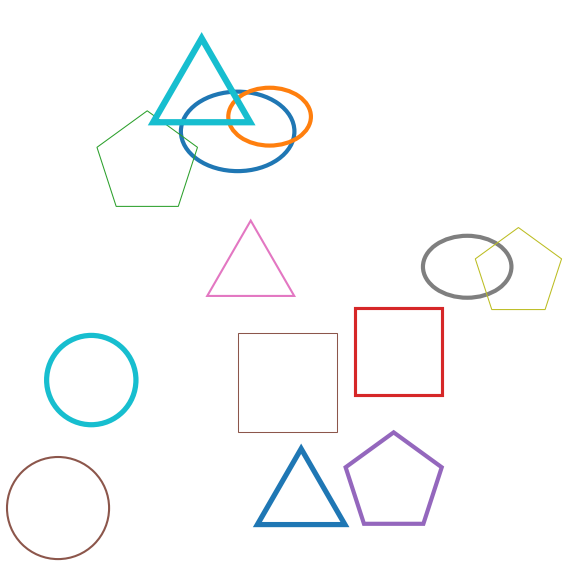[{"shape": "oval", "thickness": 2, "radius": 0.49, "center": [0.412, 0.772]}, {"shape": "triangle", "thickness": 2.5, "radius": 0.44, "center": [0.521, 0.135]}, {"shape": "oval", "thickness": 2, "radius": 0.36, "center": [0.467, 0.797]}, {"shape": "pentagon", "thickness": 0.5, "radius": 0.46, "center": [0.255, 0.716]}, {"shape": "square", "thickness": 1.5, "radius": 0.38, "center": [0.69, 0.39]}, {"shape": "pentagon", "thickness": 2, "radius": 0.44, "center": [0.682, 0.163]}, {"shape": "circle", "thickness": 1, "radius": 0.44, "center": [0.101, 0.119]}, {"shape": "square", "thickness": 0.5, "radius": 0.43, "center": [0.498, 0.337]}, {"shape": "triangle", "thickness": 1, "radius": 0.43, "center": [0.434, 0.53]}, {"shape": "oval", "thickness": 2, "radius": 0.38, "center": [0.809, 0.537]}, {"shape": "pentagon", "thickness": 0.5, "radius": 0.39, "center": [0.898, 0.527]}, {"shape": "triangle", "thickness": 3, "radius": 0.48, "center": [0.349, 0.836]}, {"shape": "circle", "thickness": 2.5, "radius": 0.39, "center": [0.158, 0.341]}]